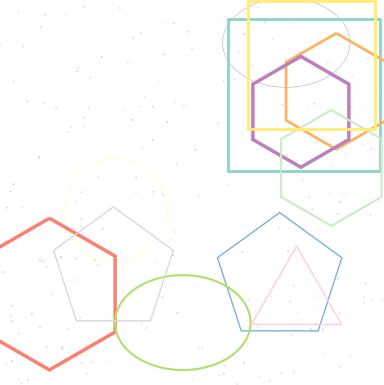[{"shape": "square", "thickness": 2, "radius": 0.99, "center": [0.79, 0.753]}, {"shape": "circle", "thickness": 0.5, "radius": 0.67, "center": [0.3, 0.453]}, {"shape": "oval", "thickness": 0.5, "radius": 0.83, "center": [0.744, 0.889]}, {"shape": "hexagon", "thickness": 2.5, "radius": 0.98, "center": [0.128, 0.236]}, {"shape": "pentagon", "thickness": 1, "radius": 0.85, "center": [0.726, 0.278]}, {"shape": "hexagon", "thickness": 2, "radius": 0.75, "center": [0.874, 0.763]}, {"shape": "oval", "thickness": 1.5, "radius": 0.88, "center": [0.475, 0.162]}, {"shape": "triangle", "thickness": 1, "radius": 0.68, "center": [0.77, 0.225]}, {"shape": "pentagon", "thickness": 1, "radius": 0.82, "center": [0.295, 0.299]}, {"shape": "hexagon", "thickness": 2.5, "radius": 0.72, "center": [0.781, 0.71]}, {"shape": "hexagon", "thickness": 1.5, "radius": 0.75, "center": [0.861, 0.564]}, {"shape": "square", "thickness": 2, "radius": 0.83, "center": [0.809, 0.831]}]